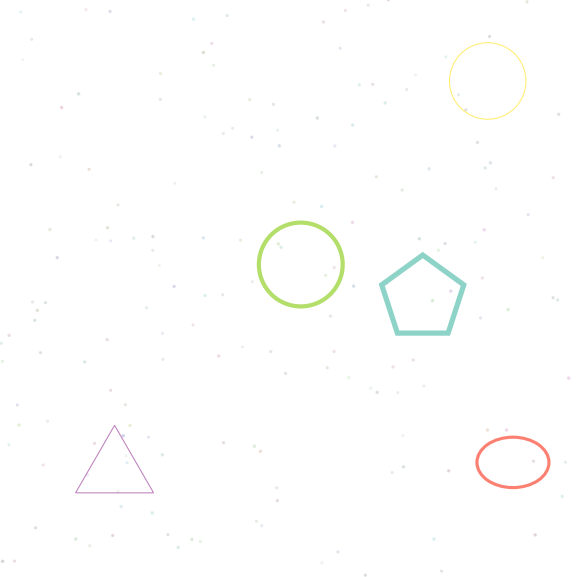[{"shape": "pentagon", "thickness": 2.5, "radius": 0.37, "center": [0.732, 0.483]}, {"shape": "oval", "thickness": 1.5, "radius": 0.31, "center": [0.888, 0.198]}, {"shape": "circle", "thickness": 2, "radius": 0.36, "center": [0.521, 0.541]}, {"shape": "triangle", "thickness": 0.5, "radius": 0.39, "center": [0.198, 0.185]}, {"shape": "circle", "thickness": 0.5, "radius": 0.33, "center": [0.845, 0.859]}]